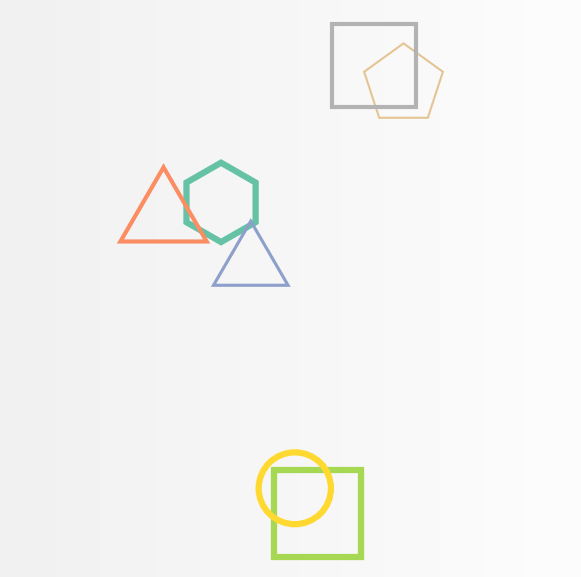[{"shape": "hexagon", "thickness": 3, "radius": 0.34, "center": [0.38, 0.649]}, {"shape": "triangle", "thickness": 2, "radius": 0.43, "center": [0.281, 0.624]}, {"shape": "triangle", "thickness": 1.5, "radius": 0.37, "center": [0.431, 0.542]}, {"shape": "square", "thickness": 3, "radius": 0.38, "center": [0.547, 0.11]}, {"shape": "circle", "thickness": 3, "radius": 0.31, "center": [0.507, 0.154]}, {"shape": "pentagon", "thickness": 1, "radius": 0.36, "center": [0.694, 0.853]}, {"shape": "square", "thickness": 2, "radius": 0.36, "center": [0.643, 0.886]}]